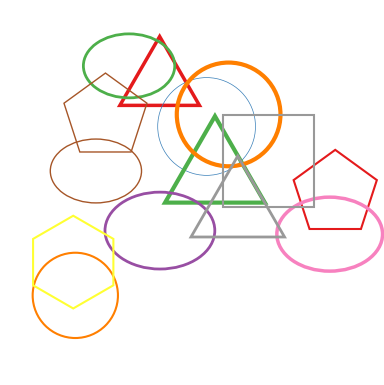[{"shape": "pentagon", "thickness": 1.5, "radius": 0.57, "center": [0.871, 0.497]}, {"shape": "triangle", "thickness": 2.5, "radius": 0.6, "center": [0.415, 0.786]}, {"shape": "circle", "thickness": 0.5, "radius": 0.63, "center": [0.537, 0.671]}, {"shape": "oval", "thickness": 2, "radius": 0.59, "center": [0.335, 0.829]}, {"shape": "triangle", "thickness": 3, "radius": 0.75, "center": [0.558, 0.549]}, {"shape": "oval", "thickness": 2, "radius": 0.71, "center": [0.415, 0.401]}, {"shape": "circle", "thickness": 1.5, "radius": 0.55, "center": [0.196, 0.233]}, {"shape": "circle", "thickness": 3, "radius": 0.67, "center": [0.594, 0.703]}, {"shape": "hexagon", "thickness": 1.5, "radius": 0.6, "center": [0.19, 0.319]}, {"shape": "oval", "thickness": 1, "radius": 0.59, "center": [0.249, 0.556]}, {"shape": "pentagon", "thickness": 1, "radius": 0.57, "center": [0.274, 0.697]}, {"shape": "oval", "thickness": 2.5, "radius": 0.69, "center": [0.856, 0.392]}, {"shape": "triangle", "thickness": 2, "radius": 0.7, "center": [0.618, 0.455]}, {"shape": "square", "thickness": 1.5, "radius": 0.59, "center": [0.697, 0.582]}]